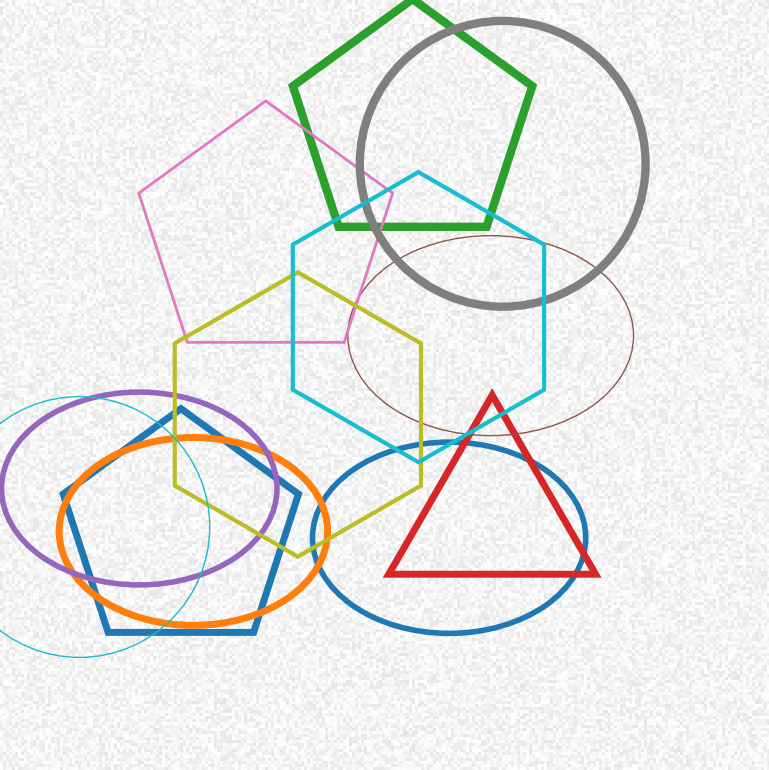[{"shape": "oval", "thickness": 2, "radius": 0.89, "center": [0.583, 0.302]}, {"shape": "pentagon", "thickness": 2.5, "radius": 0.8, "center": [0.235, 0.309]}, {"shape": "oval", "thickness": 2.5, "radius": 0.87, "center": [0.251, 0.31]}, {"shape": "pentagon", "thickness": 3, "radius": 0.82, "center": [0.536, 0.838]}, {"shape": "triangle", "thickness": 2.5, "radius": 0.78, "center": [0.639, 0.332]}, {"shape": "oval", "thickness": 2, "radius": 0.89, "center": [0.181, 0.366]}, {"shape": "oval", "thickness": 0.5, "radius": 0.93, "center": [0.637, 0.564]}, {"shape": "pentagon", "thickness": 1, "radius": 0.87, "center": [0.345, 0.696]}, {"shape": "circle", "thickness": 3, "radius": 0.93, "center": [0.653, 0.787]}, {"shape": "hexagon", "thickness": 1.5, "radius": 0.92, "center": [0.387, 0.462]}, {"shape": "circle", "thickness": 0.5, "radius": 0.85, "center": [0.103, 0.316]}, {"shape": "hexagon", "thickness": 1.5, "radius": 0.94, "center": [0.543, 0.588]}]